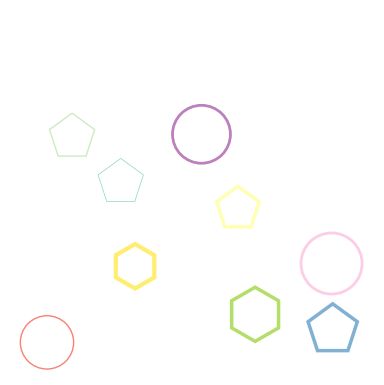[{"shape": "pentagon", "thickness": 0.5, "radius": 0.31, "center": [0.314, 0.527]}, {"shape": "pentagon", "thickness": 2.5, "radius": 0.29, "center": [0.618, 0.458]}, {"shape": "circle", "thickness": 1, "radius": 0.35, "center": [0.122, 0.111]}, {"shape": "pentagon", "thickness": 2.5, "radius": 0.34, "center": [0.864, 0.144]}, {"shape": "hexagon", "thickness": 2.5, "radius": 0.35, "center": [0.663, 0.184]}, {"shape": "circle", "thickness": 2, "radius": 0.4, "center": [0.861, 0.316]}, {"shape": "circle", "thickness": 2, "radius": 0.38, "center": [0.523, 0.651]}, {"shape": "pentagon", "thickness": 1, "radius": 0.31, "center": [0.187, 0.644]}, {"shape": "hexagon", "thickness": 3, "radius": 0.29, "center": [0.351, 0.308]}]